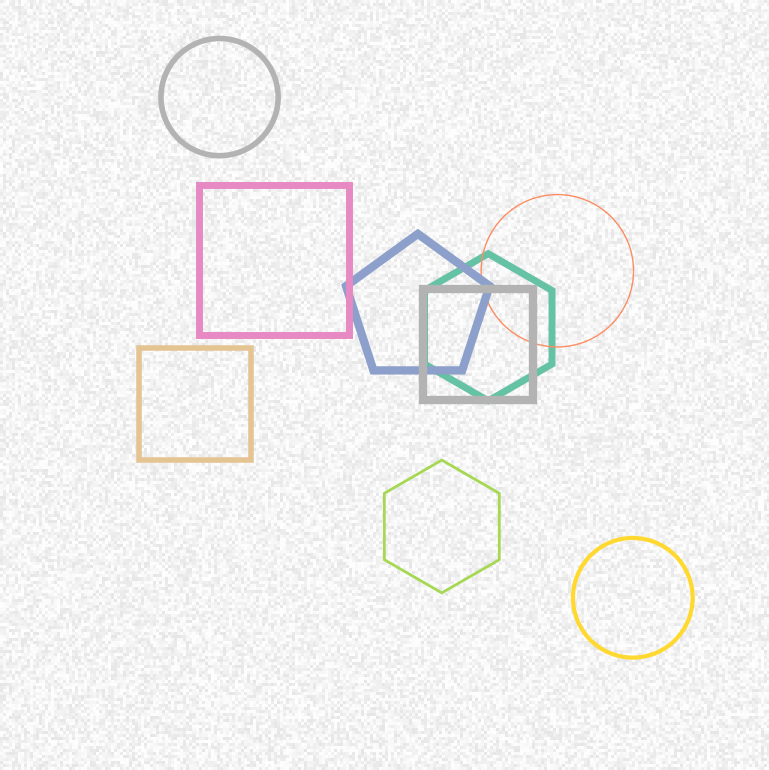[{"shape": "hexagon", "thickness": 2.5, "radius": 0.48, "center": [0.634, 0.575]}, {"shape": "circle", "thickness": 0.5, "radius": 0.49, "center": [0.724, 0.648]}, {"shape": "pentagon", "thickness": 3, "radius": 0.49, "center": [0.543, 0.598]}, {"shape": "square", "thickness": 2.5, "radius": 0.49, "center": [0.355, 0.663]}, {"shape": "hexagon", "thickness": 1, "radius": 0.43, "center": [0.574, 0.316]}, {"shape": "circle", "thickness": 1.5, "radius": 0.39, "center": [0.822, 0.224]}, {"shape": "square", "thickness": 2, "radius": 0.36, "center": [0.253, 0.475]}, {"shape": "circle", "thickness": 2, "radius": 0.38, "center": [0.285, 0.874]}, {"shape": "square", "thickness": 3, "radius": 0.36, "center": [0.621, 0.552]}]